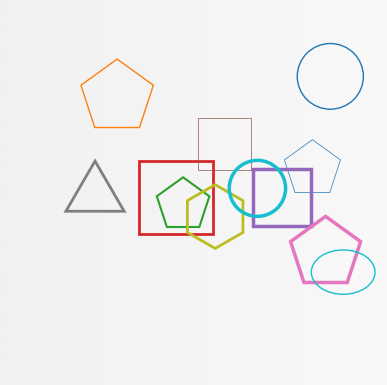[{"shape": "pentagon", "thickness": 0.5, "radius": 0.38, "center": [0.806, 0.561]}, {"shape": "circle", "thickness": 1, "radius": 0.43, "center": [0.852, 0.802]}, {"shape": "pentagon", "thickness": 1, "radius": 0.49, "center": [0.302, 0.748]}, {"shape": "pentagon", "thickness": 1.5, "radius": 0.36, "center": [0.472, 0.468]}, {"shape": "square", "thickness": 2, "radius": 0.47, "center": [0.454, 0.486]}, {"shape": "square", "thickness": 2.5, "radius": 0.37, "center": [0.727, 0.487]}, {"shape": "square", "thickness": 0.5, "radius": 0.34, "center": [0.58, 0.626]}, {"shape": "pentagon", "thickness": 2.5, "radius": 0.47, "center": [0.84, 0.343]}, {"shape": "triangle", "thickness": 2, "radius": 0.43, "center": [0.245, 0.495]}, {"shape": "hexagon", "thickness": 2, "radius": 0.41, "center": [0.555, 0.438]}, {"shape": "oval", "thickness": 1, "radius": 0.41, "center": [0.886, 0.293]}, {"shape": "circle", "thickness": 2.5, "radius": 0.36, "center": [0.664, 0.511]}]